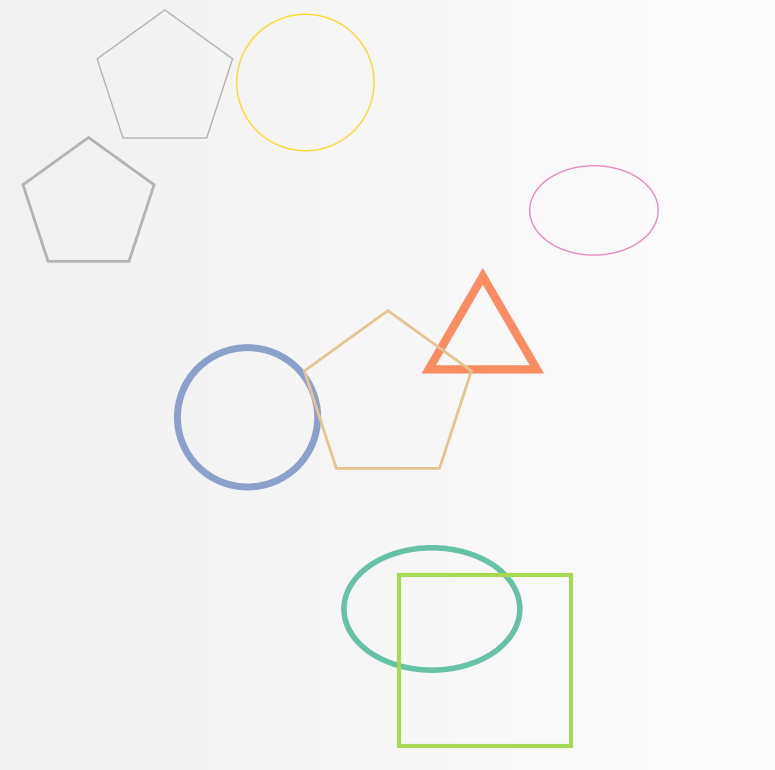[{"shape": "oval", "thickness": 2, "radius": 0.57, "center": [0.557, 0.209]}, {"shape": "triangle", "thickness": 3, "radius": 0.4, "center": [0.623, 0.561]}, {"shape": "circle", "thickness": 2.5, "radius": 0.45, "center": [0.319, 0.458]}, {"shape": "oval", "thickness": 0.5, "radius": 0.41, "center": [0.766, 0.727]}, {"shape": "square", "thickness": 1.5, "radius": 0.55, "center": [0.626, 0.142]}, {"shape": "circle", "thickness": 0.5, "radius": 0.44, "center": [0.394, 0.893]}, {"shape": "pentagon", "thickness": 1, "radius": 0.57, "center": [0.501, 0.483]}, {"shape": "pentagon", "thickness": 0.5, "radius": 0.46, "center": [0.213, 0.895]}, {"shape": "pentagon", "thickness": 1, "radius": 0.44, "center": [0.114, 0.733]}]